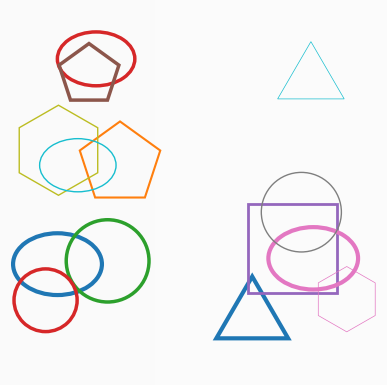[{"shape": "oval", "thickness": 3, "radius": 0.57, "center": [0.148, 0.314]}, {"shape": "triangle", "thickness": 3, "radius": 0.53, "center": [0.651, 0.175]}, {"shape": "pentagon", "thickness": 1.5, "radius": 0.55, "center": [0.31, 0.575]}, {"shape": "circle", "thickness": 2.5, "radius": 0.53, "center": [0.278, 0.322]}, {"shape": "oval", "thickness": 2.5, "radius": 0.5, "center": [0.248, 0.847]}, {"shape": "circle", "thickness": 2.5, "radius": 0.41, "center": [0.118, 0.22]}, {"shape": "square", "thickness": 2, "radius": 0.58, "center": [0.755, 0.354]}, {"shape": "pentagon", "thickness": 2.5, "radius": 0.41, "center": [0.23, 0.806]}, {"shape": "oval", "thickness": 3, "radius": 0.58, "center": [0.808, 0.329]}, {"shape": "hexagon", "thickness": 0.5, "radius": 0.42, "center": [0.895, 0.223]}, {"shape": "circle", "thickness": 1, "radius": 0.52, "center": [0.778, 0.449]}, {"shape": "hexagon", "thickness": 1, "radius": 0.58, "center": [0.151, 0.61]}, {"shape": "oval", "thickness": 1, "radius": 0.49, "center": [0.201, 0.571]}, {"shape": "triangle", "thickness": 0.5, "radius": 0.5, "center": [0.802, 0.793]}]